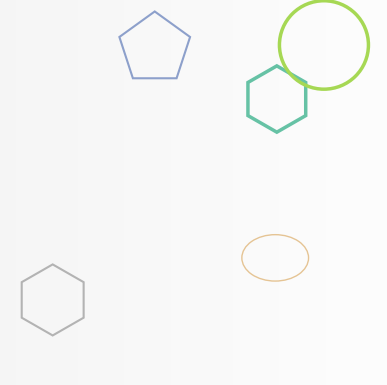[{"shape": "hexagon", "thickness": 2.5, "radius": 0.43, "center": [0.714, 0.743]}, {"shape": "pentagon", "thickness": 1.5, "radius": 0.48, "center": [0.399, 0.874]}, {"shape": "circle", "thickness": 2.5, "radius": 0.57, "center": [0.836, 0.883]}, {"shape": "oval", "thickness": 1, "radius": 0.43, "center": [0.71, 0.33]}, {"shape": "hexagon", "thickness": 1.5, "radius": 0.46, "center": [0.136, 0.221]}]